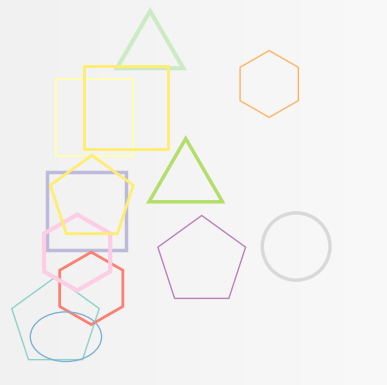[{"shape": "pentagon", "thickness": 1, "radius": 0.59, "center": [0.143, 0.162]}, {"shape": "square", "thickness": 1.5, "radius": 0.5, "center": [0.243, 0.695]}, {"shape": "square", "thickness": 2.5, "radius": 0.51, "center": [0.223, 0.452]}, {"shape": "hexagon", "thickness": 2, "radius": 0.47, "center": [0.235, 0.251]}, {"shape": "oval", "thickness": 1, "radius": 0.46, "center": [0.17, 0.125]}, {"shape": "hexagon", "thickness": 1, "radius": 0.43, "center": [0.695, 0.782]}, {"shape": "triangle", "thickness": 2.5, "radius": 0.55, "center": [0.479, 0.531]}, {"shape": "hexagon", "thickness": 3, "radius": 0.49, "center": [0.199, 0.344]}, {"shape": "circle", "thickness": 2.5, "radius": 0.44, "center": [0.764, 0.36]}, {"shape": "pentagon", "thickness": 1, "radius": 0.6, "center": [0.521, 0.321]}, {"shape": "triangle", "thickness": 3, "radius": 0.5, "center": [0.387, 0.872]}, {"shape": "square", "thickness": 2, "radius": 0.54, "center": [0.326, 0.72]}, {"shape": "pentagon", "thickness": 2, "radius": 0.56, "center": [0.237, 0.484]}]